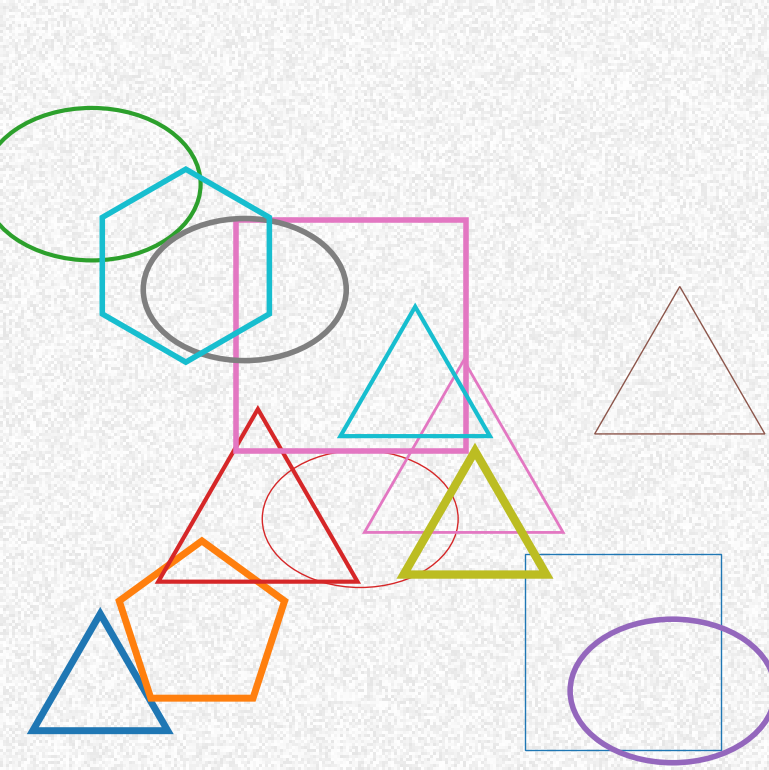[{"shape": "square", "thickness": 0.5, "radius": 0.64, "center": [0.809, 0.154]}, {"shape": "triangle", "thickness": 2.5, "radius": 0.51, "center": [0.13, 0.102]}, {"shape": "pentagon", "thickness": 2.5, "radius": 0.56, "center": [0.262, 0.185]}, {"shape": "oval", "thickness": 1.5, "radius": 0.71, "center": [0.119, 0.761]}, {"shape": "triangle", "thickness": 1.5, "radius": 0.75, "center": [0.335, 0.319]}, {"shape": "oval", "thickness": 0.5, "radius": 0.64, "center": [0.468, 0.326]}, {"shape": "oval", "thickness": 2, "radius": 0.67, "center": [0.874, 0.103]}, {"shape": "triangle", "thickness": 0.5, "radius": 0.64, "center": [0.883, 0.5]}, {"shape": "square", "thickness": 2, "radius": 0.75, "center": [0.456, 0.565]}, {"shape": "triangle", "thickness": 1, "radius": 0.75, "center": [0.602, 0.383]}, {"shape": "oval", "thickness": 2, "radius": 0.66, "center": [0.318, 0.624]}, {"shape": "triangle", "thickness": 3, "radius": 0.53, "center": [0.617, 0.307]}, {"shape": "hexagon", "thickness": 2, "radius": 0.63, "center": [0.241, 0.655]}, {"shape": "triangle", "thickness": 1.5, "radius": 0.56, "center": [0.539, 0.49]}]